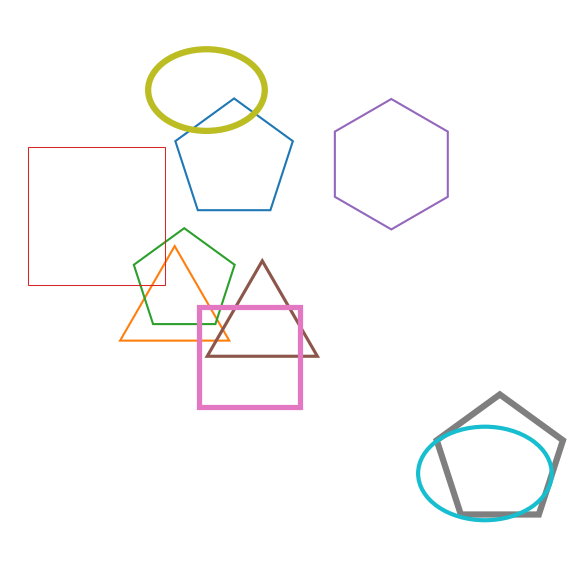[{"shape": "pentagon", "thickness": 1, "radius": 0.53, "center": [0.405, 0.722]}, {"shape": "triangle", "thickness": 1, "radius": 0.55, "center": [0.302, 0.464]}, {"shape": "pentagon", "thickness": 1, "radius": 0.46, "center": [0.319, 0.512]}, {"shape": "square", "thickness": 0.5, "radius": 0.59, "center": [0.168, 0.625]}, {"shape": "hexagon", "thickness": 1, "radius": 0.56, "center": [0.678, 0.715]}, {"shape": "triangle", "thickness": 1.5, "radius": 0.55, "center": [0.454, 0.437]}, {"shape": "square", "thickness": 2.5, "radius": 0.43, "center": [0.432, 0.381]}, {"shape": "pentagon", "thickness": 3, "radius": 0.57, "center": [0.866, 0.201]}, {"shape": "oval", "thickness": 3, "radius": 0.5, "center": [0.358, 0.843]}, {"shape": "oval", "thickness": 2, "radius": 0.58, "center": [0.84, 0.179]}]